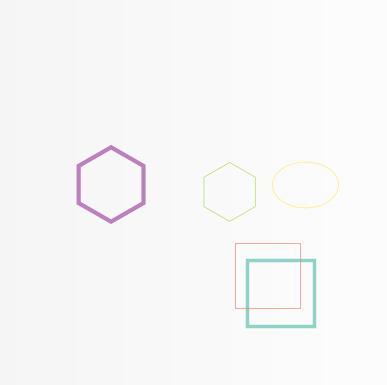[{"shape": "square", "thickness": 2.5, "radius": 0.43, "center": [0.724, 0.24]}, {"shape": "square", "thickness": 0.5, "radius": 0.42, "center": [0.69, 0.284]}, {"shape": "hexagon", "thickness": 0.5, "radius": 0.38, "center": [0.593, 0.501]}, {"shape": "hexagon", "thickness": 3, "radius": 0.48, "center": [0.287, 0.521]}, {"shape": "oval", "thickness": 0.5, "radius": 0.43, "center": [0.788, 0.52]}]